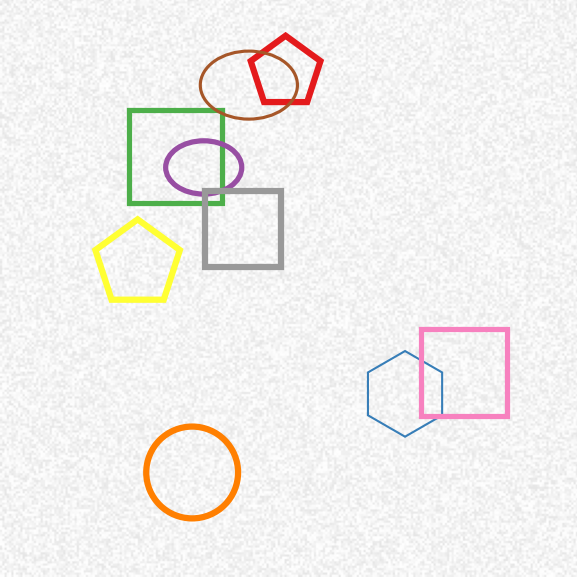[{"shape": "pentagon", "thickness": 3, "radius": 0.32, "center": [0.495, 0.874]}, {"shape": "hexagon", "thickness": 1, "radius": 0.37, "center": [0.701, 0.317]}, {"shape": "square", "thickness": 2.5, "radius": 0.4, "center": [0.304, 0.729]}, {"shape": "oval", "thickness": 2.5, "radius": 0.33, "center": [0.353, 0.709]}, {"shape": "circle", "thickness": 3, "radius": 0.4, "center": [0.333, 0.181]}, {"shape": "pentagon", "thickness": 3, "radius": 0.38, "center": [0.238, 0.542]}, {"shape": "oval", "thickness": 1.5, "radius": 0.42, "center": [0.431, 0.852]}, {"shape": "square", "thickness": 2.5, "radius": 0.38, "center": [0.803, 0.354]}, {"shape": "square", "thickness": 3, "radius": 0.33, "center": [0.42, 0.603]}]